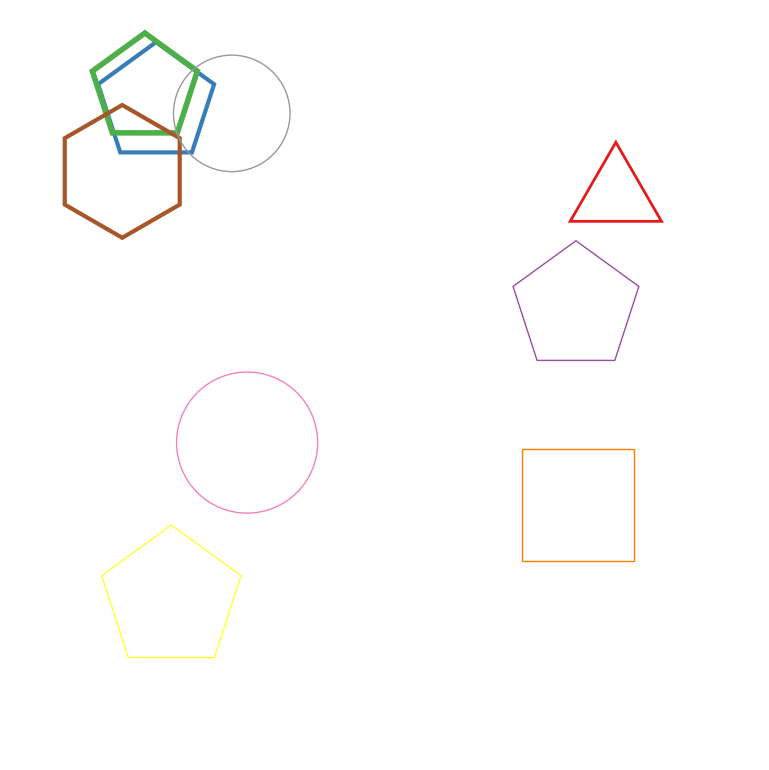[{"shape": "triangle", "thickness": 1, "radius": 0.34, "center": [0.8, 0.747]}, {"shape": "pentagon", "thickness": 1.5, "radius": 0.4, "center": [0.203, 0.866]}, {"shape": "pentagon", "thickness": 2, "radius": 0.36, "center": [0.188, 0.885]}, {"shape": "pentagon", "thickness": 0.5, "radius": 0.43, "center": [0.748, 0.601]}, {"shape": "square", "thickness": 0.5, "radius": 0.36, "center": [0.751, 0.344]}, {"shape": "pentagon", "thickness": 0.5, "radius": 0.48, "center": [0.223, 0.223]}, {"shape": "hexagon", "thickness": 1.5, "radius": 0.43, "center": [0.159, 0.777]}, {"shape": "circle", "thickness": 0.5, "radius": 0.46, "center": [0.321, 0.425]}, {"shape": "circle", "thickness": 0.5, "radius": 0.38, "center": [0.301, 0.853]}]